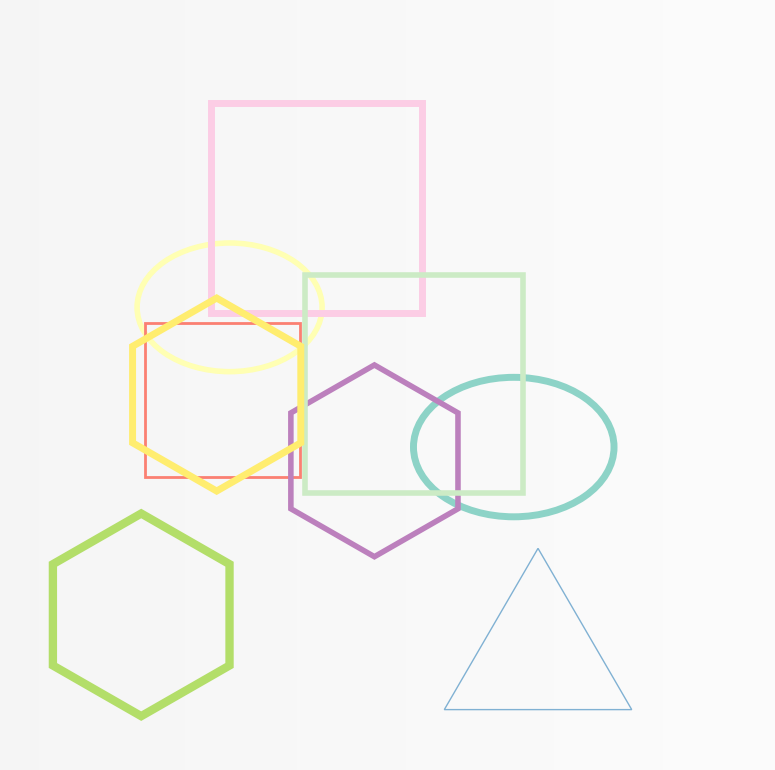[{"shape": "oval", "thickness": 2.5, "radius": 0.65, "center": [0.663, 0.419]}, {"shape": "oval", "thickness": 2, "radius": 0.6, "center": [0.296, 0.601]}, {"shape": "square", "thickness": 1, "radius": 0.5, "center": [0.287, 0.481]}, {"shape": "triangle", "thickness": 0.5, "radius": 0.7, "center": [0.694, 0.148]}, {"shape": "hexagon", "thickness": 3, "radius": 0.66, "center": [0.182, 0.202]}, {"shape": "square", "thickness": 2.5, "radius": 0.68, "center": [0.409, 0.729]}, {"shape": "hexagon", "thickness": 2, "radius": 0.62, "center": [0.483, 0.402]}, {"shape": "square", "thickness": 2, "radius": 0.71, "center": [0.534, 0.501]}, {"shape": "hexagon", "thickness": 2.5, "radius": 0.63, "center": [0.28, 0.488]}]